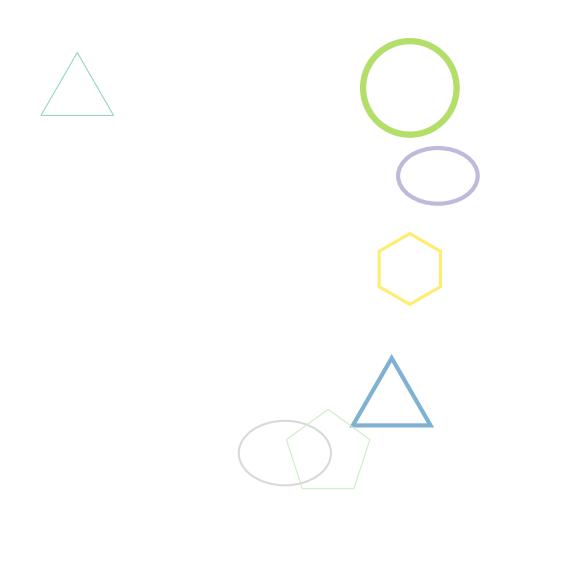[{"shape": "triangle", "thickness": 0.5, "radius": 0.36, "center": [0.134, 0.836]}, {"shape": "oval", "thickness": 2, "radius": 0.34, "center": [0.758, 0.695]}, {"shape": "triangle", "thickness": 2, "radius": 0.39, "center": [0.678, 0.301]}, {"shape": "circle", "thickness": 3, "radius": 0.4, "center": [0.71, 0.847]}, {"shape": "oval", "thickness": 1, "radius": 0.4, "center": [0.493, 0.215]}, {"shape": "pentagon", "thickness": 0.5, "radius": 0.38, "center": [0.568, 0.214]}, {"shape": "hexagon", "thickness": 1.5, "radius": 0.31, "center": [0.71, 0.533]}]